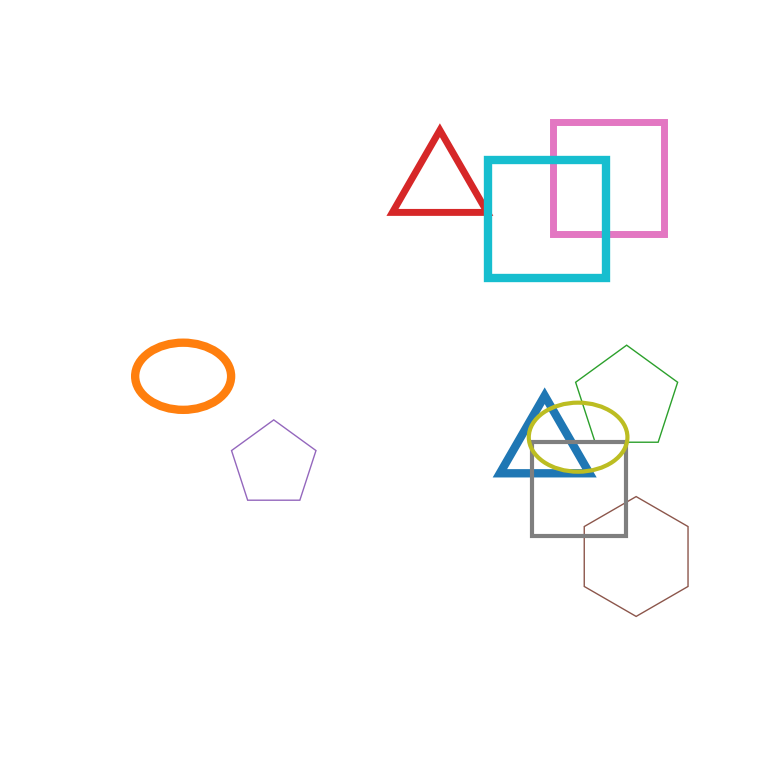[{"shape": "triangle", "thickness": 3, "radius": 0.34, "center": [0.707, 0.419]}, {"shape": "oval", "thickness": 3, "radius": 0.31, "center": [0.238, 0.511]}, {"shape": "pentagon", "thickness": 0.5, "radius": 0.35, "center": [0.814, 0.482]}, {"shape": "triangle", "thickness": 2.5, "radius": 0.36, "center": [0.571, 0.76]}, {"shape": "pentagon", "thickness": 0.5, "radius": 0.29, "center": [0.356, 0.397]}, {"shape": "hexagon", "thickness": 0.5, "radius": 0.39, "center": [0.826, 0.277]}, {"shape": "square", "thickness": 2.5, "radius": 0.36, "center": [0.791, 0.769]}, {"shape": "square", "thickness": 1.5, "radius": 0.31, "center": [0.752, 0.365]}, {"shape": "oval", "thickness": 1.5, "radius": 0.32, "center": [0.751, 0.432]}, {"shape": "square", "thickness": 3, "radius": 0.38, "center": [0.711, 0.716]}]